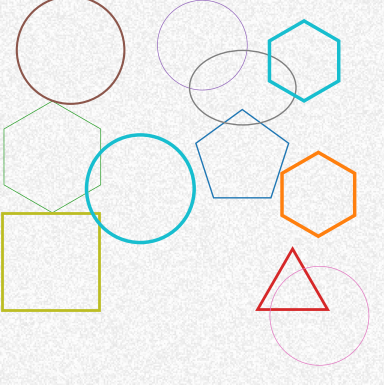[{"shape": "pentagon", "thickness": 1, "radius": 0.63, "center": [0.629, 0.589]}, {"shape": "hexagon", "thickness": 2.5, "radius": 0.54, "center": [0.827, 0.495]}, {"shape": "hexagon", "thickness": 0.5, "radius": 0.73, "center": [0.136, 0.592]}, {"shape": "triangle", "thickness": 2, "radius": 0.53, "center": [0.76, 0.249]}, {"shape": "circle", "thickness": 0.5, "radius": 0.58, "center": [0.526, 0.883]}, {"shape": "circle", "thickness": 1.5, "radius": 0.7, "center": [0.183, 0.87]}, {"shape": "circle", "thickness": 0.5, "radius": 0.64, "center": [0.83, 0.18]}, {"shape": "oval", "thickness": 1, "radius": 0.69, "center": [0.631, 0.772]}, {"shape": "square", "thickness": 2, "radius": 0.63, "center": [0.132, 0.321]}, {"shape": "circle", "thickness": 2.5, "radius": 0.7, "center": [0.365, 0.51]}, {"shape": "hexagon", "thickness": 2.5, "radius": 0.52, "center": [0.79, 0.842]}]